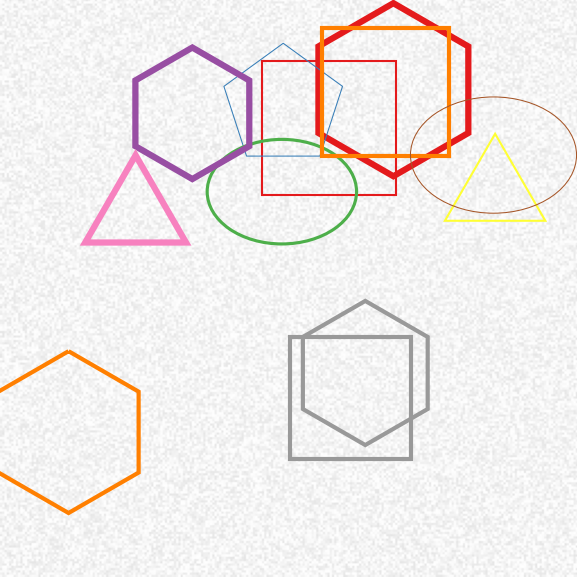[{"shape": "hexagon", "thickness": 3, "radius": 0.75, "center": [0.681, 0.844]}, {"shape": "square", "thickness": 1, "radius": 0.58, "center": [0.57, 0.777]}, {"shape": "pentagon", "thickness": 0.5, "radius": 0.54, "center": [0.49, 0.816]}, {"shape": "oval", "thickness": 1.5, "radius": 0.65, "center": [0.488, 0.667]}, {"shape": "hexagon", "thickness": 3, "radius": 0.57, "center": [0.333, 0.803]}, {"shape": "square", "thickness": 2, "radius": 0.55, "center": [0.668, 0.84]}, {"shape": "hexagon", "thickness": 2, "radius": 0.7, "center": [0.119, 0.251]}, {"shape": "triangle", "thickness": 1, "radius": 0.5, "center": [0.857, 0.667]}, {"shape": "oval", "thickness": 0.5, "radius": 0.72, "center": [0.855, 0.731]}, {"shape": "triangle", "thickness": 3, "radius": 0.5, "center": [0.235, 0.63]}, {"shape": "hexagon", "thickness": 2, "radius": 0.62, "center": [0.633, 0.353]}, {"shape": "square", "thickness": 2, "radius": 0.53, "center": [0.607, 0.31]}]